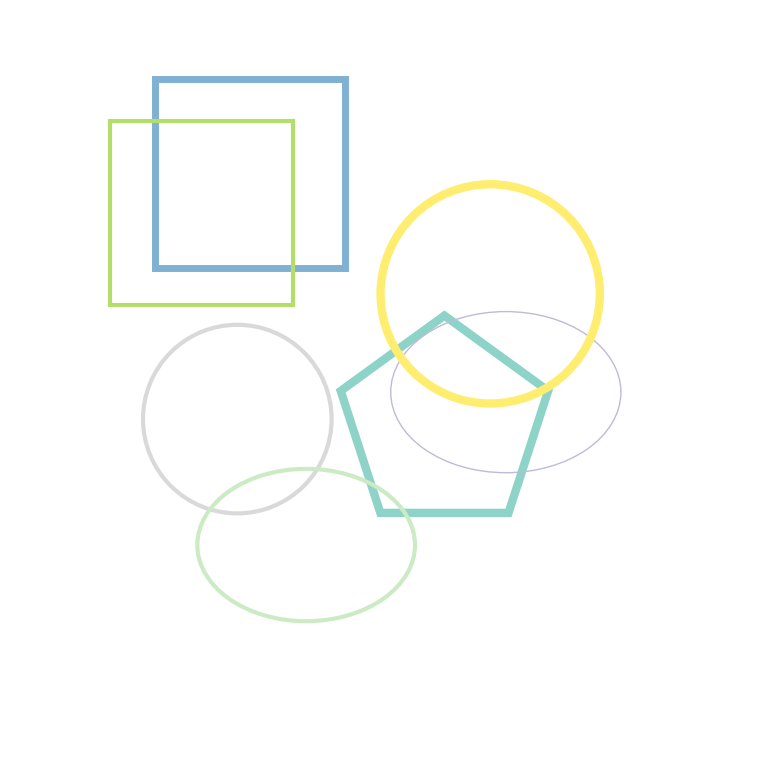[{"shape": "pentagon", "thickness": 3, "radius": 0.71, "center": [0.577, 0.449]}, {"shape": "oval", "thickness": 0.5, "radius": 0.75, "center": [0.657, 0.491]}, {"shape": "square", "thickness": 2.5, "radius": 0.61, "center": [0.325, 0.775]}, {"shape": "square", "thickness": 1.5, "radius": 0.6, "center": [0.262, 0.723]}, {"shape": "circle", "thickness": 1.5, "radius": 0.61, "center": [0.308, 0.456]}, {"shape": "oval", "thickness": 1.5, "radius": 0.71, "center": [0.398, 0.292]}, {"shape": "circle", "thickness": 3, "radius": 0.71, "center": [0.637, 0.618]}]